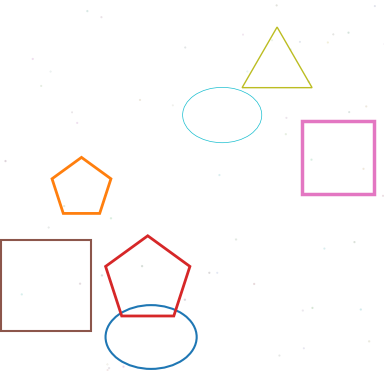[{"shape": "oval", "thickness": 1.5, "radius": 0.59, "center": [0.392, 0.125]}, {"shape": "pentagon", "thickness": 2, "radius": 0.4, "center": [0.212, 0.511]}, {"shape": "pentagon", "thickness": 2, "radius": 0.58, "center": [0.384, 0.272]}, {"shape": "square", "thickness": 1.5, "radius": 0.59, "center": [0.119, 0.259]}, {"shape": "square", "thickness": 2.5, "radius": 0.47, "center": [0.878, 0.592]}, {"shape": "triangle", "thickness": 1, "radius": 0.52, "center": [0.72, 0.825]}, {"shape": "oval", "thickness": 0.5, "radius": 0.51, "center": [0.577, 0.701]}]